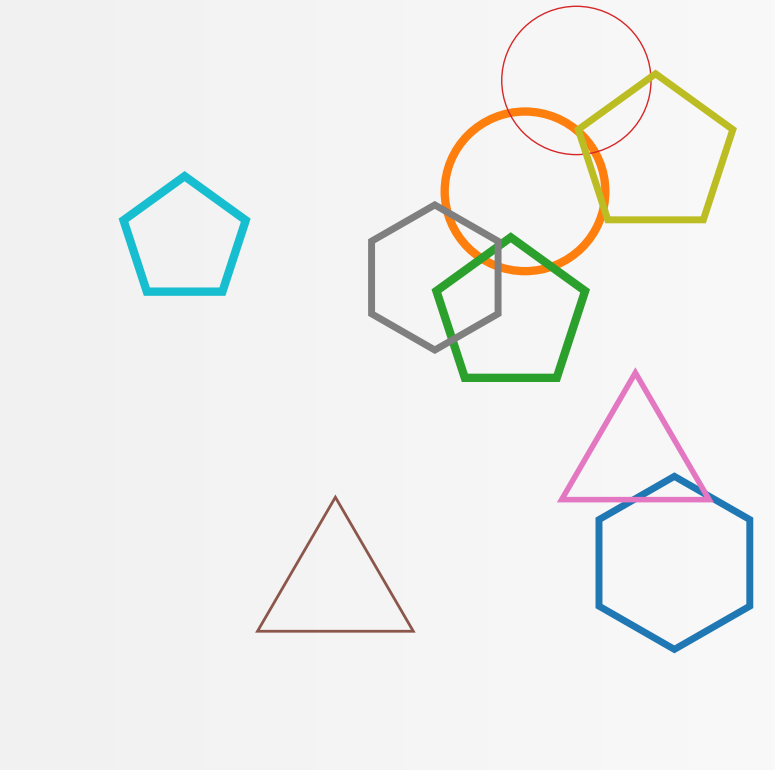[{"shape": "hexagon", "thickness": 2.5, "radius": 0.56, "center": [0.87, 0.269]}, {"shape": "circle", "thickness": 3, "radius": 0.52, "center": [0.677, 0.751]}, {"shape": "pentagon", "thickness": 3, "radius": 0.5, "center": [0.659, 0.591]}, {"shape": "circle", "thickness": 0.5, "radius": 0.48, "center": [0.744, 0.896]}, {"shape": "triangle", "thickness": 1, "radius": 0.58, "center": [0.433, 0.238]}, {"shape": "triangle", "thickness": 2, "radius": 0.55, "center": [0.82, 0.406]}, {"shape": "hexagon", "thickness": 2.5, "radius": 0.47, "center": [0.561, 0.64]}, {"shape": "pentagon", "thickness": 2.5, "radius": 0.52, "center": [0.846, 0.799]}, {"shape": "pentagon", "thickness": 3, "radius": 0.41, "center": [0.238, 0.688]}]